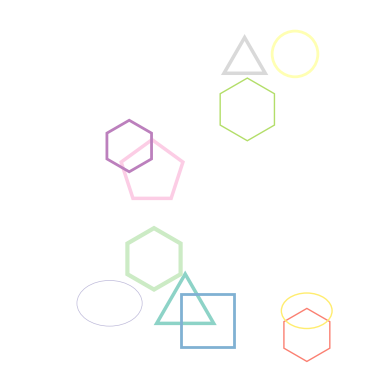[{"shape": "triangle", "thickness": 2.5, "radius": 0.43, "center": [0.481, 0.203]}, {"shape": "circle", "thickness": 2, "radius": 0.3, "center": [0.766, 0.86]}, {"shape": "oval", "thickness": 0.5, "radius": 0.42, "center": [0.285, 0.212]}, {"shape": "hexagon", "thickness": 1, "radius": 0.34, "center": [0.797, 0.13]}, {"shape": "square", "thickness": 2, "radius": 0.34, "center": [0.54, 0.167]}, {"shape": "hexagon", "thickness": 1, "radius": 0.41, "center": [0.642, 0.716]}, {"shape": "pentagon", "thickness": 2.5, "radius": 0.42, "center": [0.395, 0.553]}, {"shape": "triangle", "thickness": 2.5, "radius": 0.31, "center": [0.635, 0.841]}, {"shape": "hexagon", "thickness": 2, "radius": 0.33, "center": [0.336, 0.621]}, {"shape": "hexagon", "thickness": 3, "radius": 0.4, "center": [0.4, 0.328]}, {"shape": "oval", "thickness": 1, "radius": 0.33, "center": [0.797, 0.193]}]